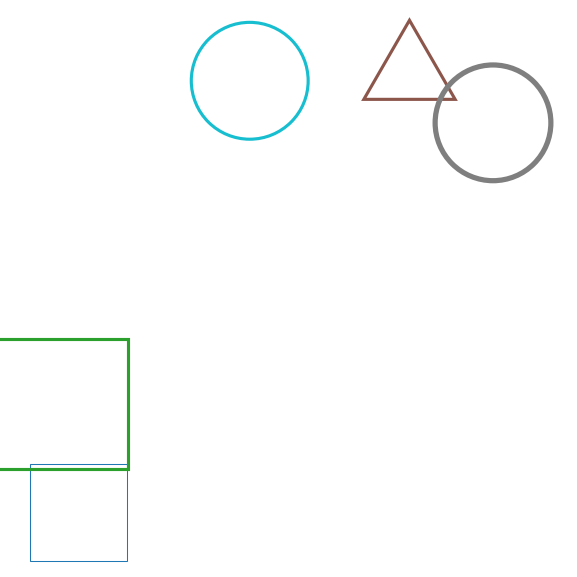[{"shape": "square", "thickness": 0.5, "radius": 0.42, "center": [0.136, 0.112]}, {"shape": "square", "thickness": 1.5, "radius": 0.56, "center": [0.11, 0.3]}, {"shape": "triangle", "thickness": 1.5, "radius": 0.46, "center": [0.709, 0.873]}, {"shape": "circle", "thickness": 2.5, "radius": 0.5, "center": [0.854, 0.786]}, {"shape": "circle", "thickness": 1.5, "radius": 0.51, "center": [0.432, 0.859]}]